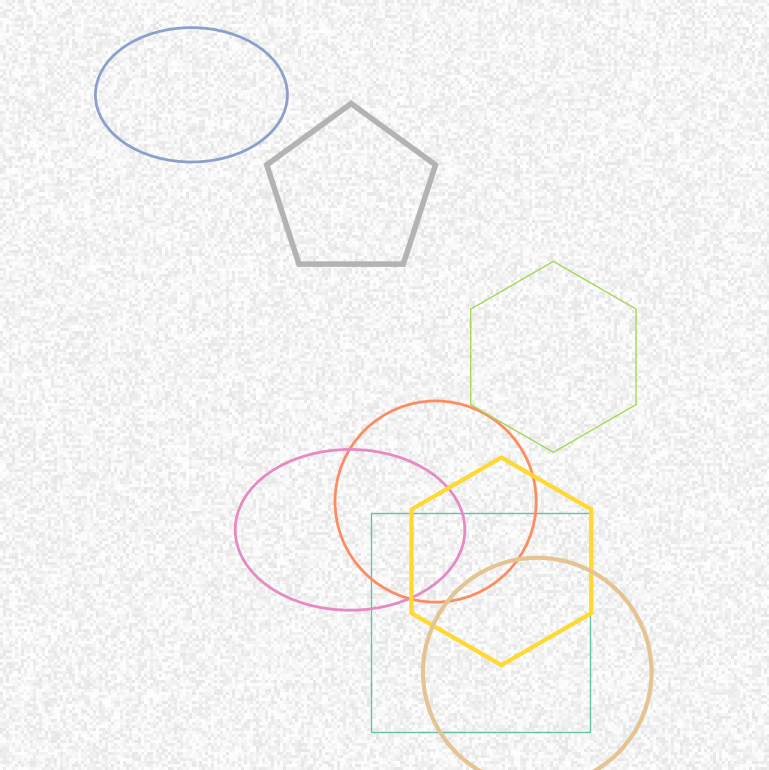[{"shape": "square", "thickness": 0.5, "radius": 0.71, "center": [0.624, 0.191]}, {"shape": "circle", "thickness": 1, "radius": 0.65, "center": [0.566, 0.349]}, {"shape": "oval", "thickness": 1, "radius": 0.62, "center": [0.249, 0.877]}, {"shape": "oval", "thickness": 1, "radius": 0.75, "center": [0.455, 0.312]}, {"shape": "hexagon", "thickness": 0.5, "radius": 0.62, "center": [0.719, 0.537]}, {"shape": "hexagon", "thickness": 1.5, "radius": 0.67, "center": [0.651, 0.271]}, {"shape": "circle", "thickness": 1.5, "radius": 0.74, "center": [0.698, 0.127]}, {"shape": "pentagon", "thickness": 2, "radius": 0.58, "center": [0.456, 0.75]}]